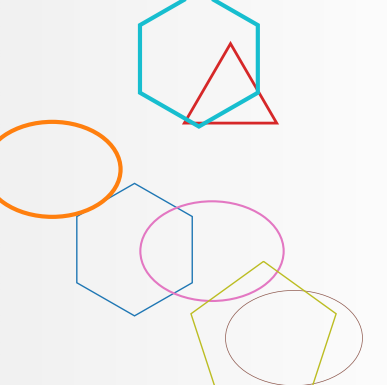[{"shape": "hexagon", "thickness": 1, "radius": 0.86, "center": [0.347, 0.352]}, {"shape": "oval", "thickness": 3, "radius": 0.88, "center": [0.135, 0.56]}, {"shape": "triangle", "thickness": 2, "radius": 0.69, "center": [0.595, 0.749]}, {"shape": "oval", "thickness": 0.5, "radius": 0.88, "center": [0.759, 0.122]}, {"shape": "oval", "thickness": 1.5, "radius": 0.92, "center": [0.547, 0.348]}, {"shape": "pentagon", "thickness": 1, "radius": 0.98, "center": [0.68, 0.124]}, {"shape": "hexagon", "thickness": 3, "radius": 0.88, "center": [0.513, 0.847]}]